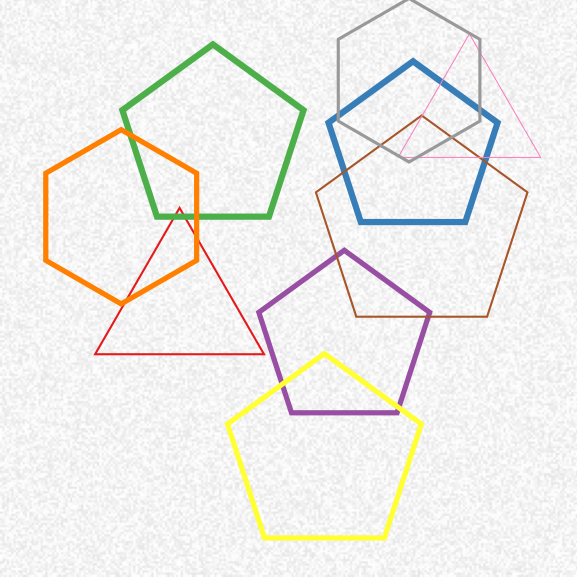[{"shape": "triangle", "thickness": 1, "radius": 0.84, "center": [0.311, 0.47]}, {"shape": "pentagon", "thickness": 3, "radius": 0.77, "center": [0.715, 0.739]}, {"shape": "pentagon", "thickness": 3, "radius": 0.82, "center": [0.369, 0.757]}, {"shape": "pentagon", "thickness": 2.5, "radius": 0.78, "center": [0.596, 0.41]}, {"shape": "hexagon", "thickness": 2.5, "radius": 0.75, "center": [0.21, 0.624]}, {"shape": "pentagon", "thickness": 2.5, "radius": 0.88, "center": [0.562, 0.21]}, {"shape": "pentagon", "thickness": 1, "radius": 0.96, "center": [0.73, 0.607]}, {"shape": "triangle", "thickness": 0.5, "radius": 0.71, "center": [0.813, 0.798]}, {"shape": "hexagon", "thickness": 1.5, "radius": 0.71, "center": [0.708, 0.86]}]